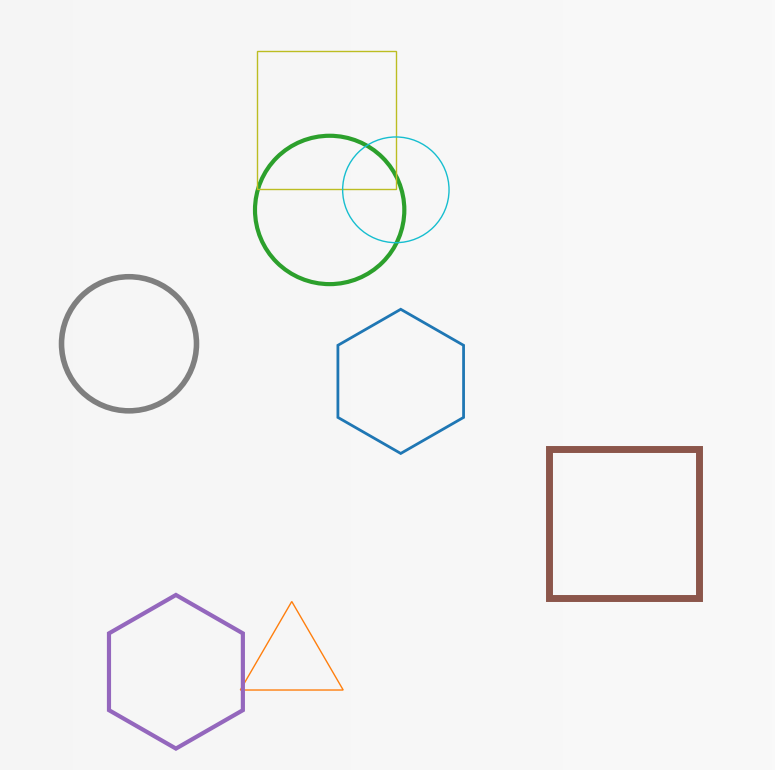[{"shape": "hexagon", "thickness": 1, "radius": 0.47, "center": [0.517, 0.505]}, {"shape": "triangle", "thickness": 0.5, "radius": 0.38, "center": [0.376, 0.142]}, {"shape": "circle", "thickness": 1.5, "radius": 0.48, "center": [0.425, 0.727]}, {"shape": "hexagon", "thickness": 1.5, "radius": 0.5, "center": [0.227, 0.128]}, {"shape": "square", "thickness": 2.5, "radius": 0.49, "center": [0.805, 0.32]}, {"shape": "circle", "thickness": 2, "radius": 0.44, "center": [0.166, 0.554]}, {"shape": "square", "thickness": 0.5, "radius": 0.45, "center": [0.421, 0.844]}, {"shape": "circle", "thickness": 0.5, "radius": 0.34, "center": [0.511, 0.753]}]